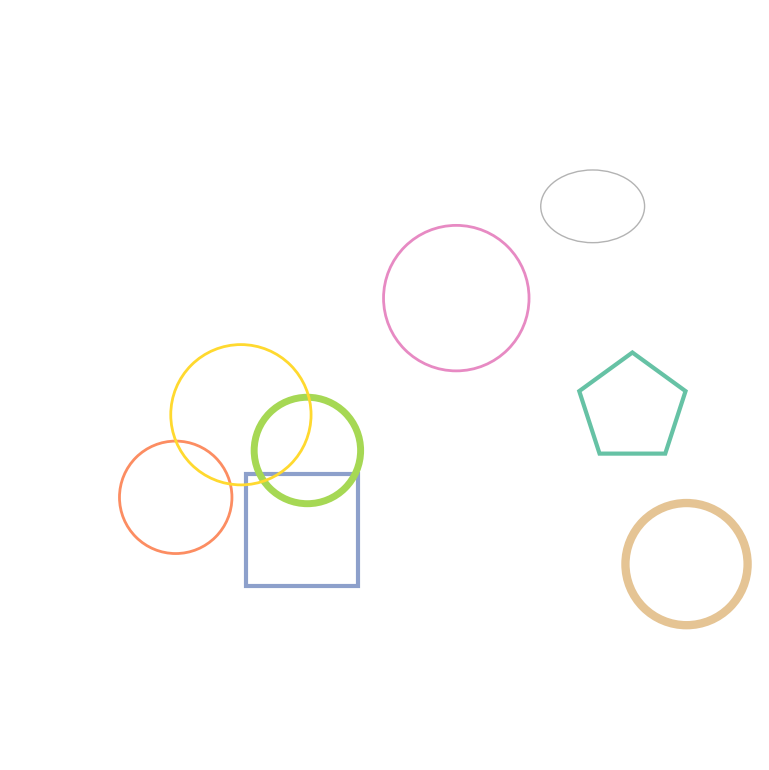[{"shape": "pentagon", "thickness": 1.5, "radius": 0.36, "center": [0.821, 0.47]}, {"shape": "circle", "thickness": 1, "radius": 0.37, "center": [0.228, 0.354]}, {"shape": "square", "thickness": 1.5, "radius": 0.36, "center": [0.392, 0.312]}, {"shape": "circle", "thickness": 1, "radius": 0.47, "center": [0.593, 0.613]}, {"shape": "circle", "thickness": 2.5, "radius": 0.35, "center": [0.399, 0.415]}, {"shape": "circle", "thickness": 1, "radius": 0.46, "center": [0.313, 0.461]}, {"shape": "circle", "thickness": 3, "radius": 0.4, "center": [0.892, 0.267]}, {"shape": "oval", "thickness": 0.5, "radius": 0.34, "center": [0.77, 0.732]}]